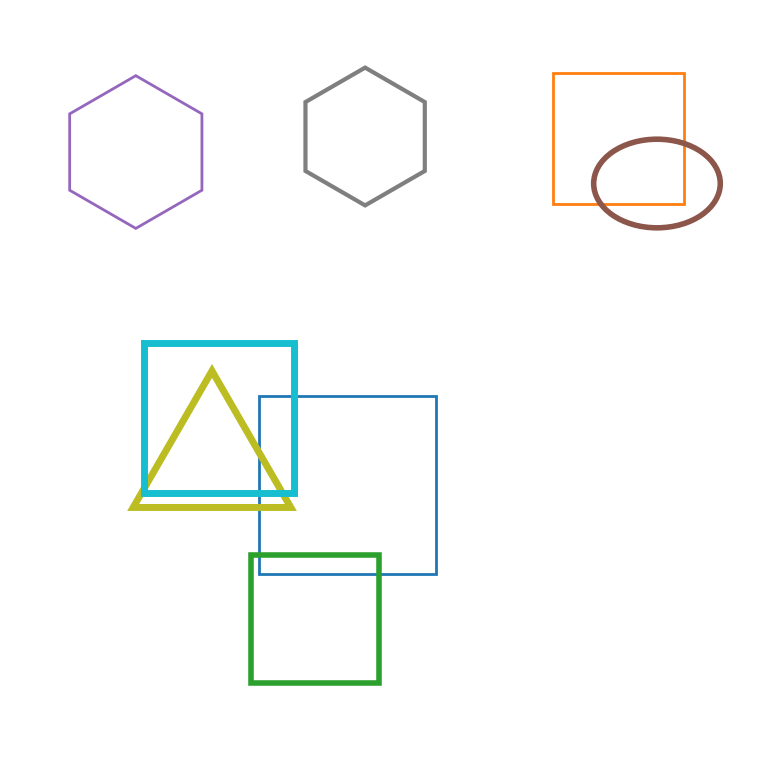[{"shape": "square", "thickness": 1, "radius": 0.58, "center": [0.451, 0.37]}, {"shape": "square", "thickness": 1, "radius": 0.43, "center": [0.803, 0.82]}, {"shape": "square", "thickness": 2, "radius": 0.42, "center": [0.409, 0.196]}, {"shape": "hexagon", "thickness": 1, "radius": 0.5, "center": [0.176, 0.803]}, {"shape": "oval", "thickness": 2, "radius": 0.41, "center": [0.853, 0.762]}, {"shape": "hexagon", "thickness": 1.5, "radius": 0.45, "center": [0.474, 0.823]}, {"shape": "triangle", "thickness": 2.5, "radius": 0.59, "center": [0.275, 0.4]}, {"shape": "square", "thickness": 2.5, "radius": 0.49, "center": [0.284, 0.457]}]